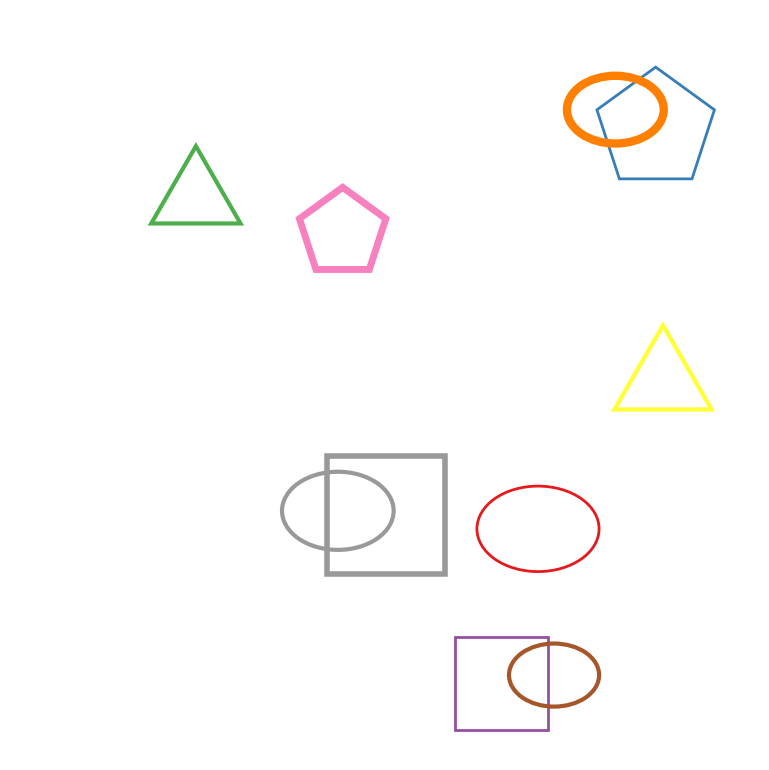[{"shape": "oval", "thickness": 1, "radius": 0.4, "center": [0.699, 0.313]}, {"shape": "pentagon", "thickness": 1, "radius": 0.4, "center": [0.852, 0.833]}, {"shape": "triangle", "thickness": 1.5, "radius": 0.33, "center": [0.254, 0.743]}, {"shape": "square", "thickness": 1, "radius": 0.3, "center": [0.651, 0.112]}, {"shape": "oval", "thickness": 3, "radius": 0.31, "center": [0.799, 0.858]}, {"shape": "triangle", "thickness": 1.5, "radius": 0.36, "center": [0.861, 0.505]}, {"shape": "oval", "thickness": 1.5, "radius": 0.29, "center": [0.72, 0.123]}, {"shape": "pentagon", "thickness": 2.5, "radius": 0.29, "center": [0.445, 0.698]}, {"shape": "square", "thickness": 2, "radius": 0.38, "center": [0.502, 0.331]}, {"shape": "oval", "thickness": 1.5, "radius": 0.36, "center": [0.439, 0.337]}]